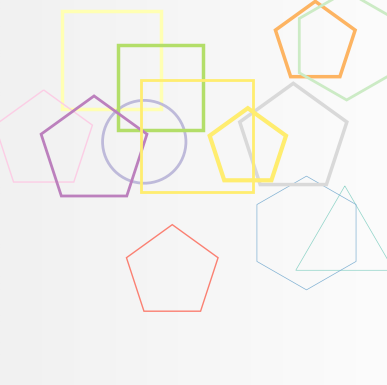[{"shape": "triangle", "thickness": 0.5, "radius": 0.73, "center": [0.89, 0.371]}, {"shape": "square", "thickness": 2.5, "radius": 0.64, "center": [0.289, 0.845]}, {"shape": "circle", "thickness": 2, "radius": 0.54, "center": [0.372, 0.632]}, {"shape": "pentagon", "thickness": 1, "radius": 0.62, "center": [0.445, 0.292]}, {"shape": "hexagon", "thickness": 0.5, "radius": 0.74, "center": [0.791, 0.395]}, {"shape": "pentagon", "thickness": 2.5, "radius": 0.54, "center": [0.814, 0.888]}, {"shape": "square", "thickness": 2.5, "radius": 0.55, "center": [0.414, 0.773]}, {"shape": "pentagon", "thickness": 1, "radius": 0.66, "center": [0.113, 0.634]}, {"shape": "pentagon", "thickness": 2.5, "radius": 0.73, "center": [0.757, 0.638]}, {"shape": "pentagon", "thickness": 2, "radius": 0.72, "center": [0.243, 0.607]}, {"shape": "hexagon", "thickness": 2, "radius": 0.71, "center": [0.895, 0.881]}, {"shape": "pentagon", "thickness": 3, "radius": 0.52, "center": [0.64, 0.615]}, {"shape": "square", "thickness": 2, "radius": 0.72, "center": [0.509, 0.647]}]